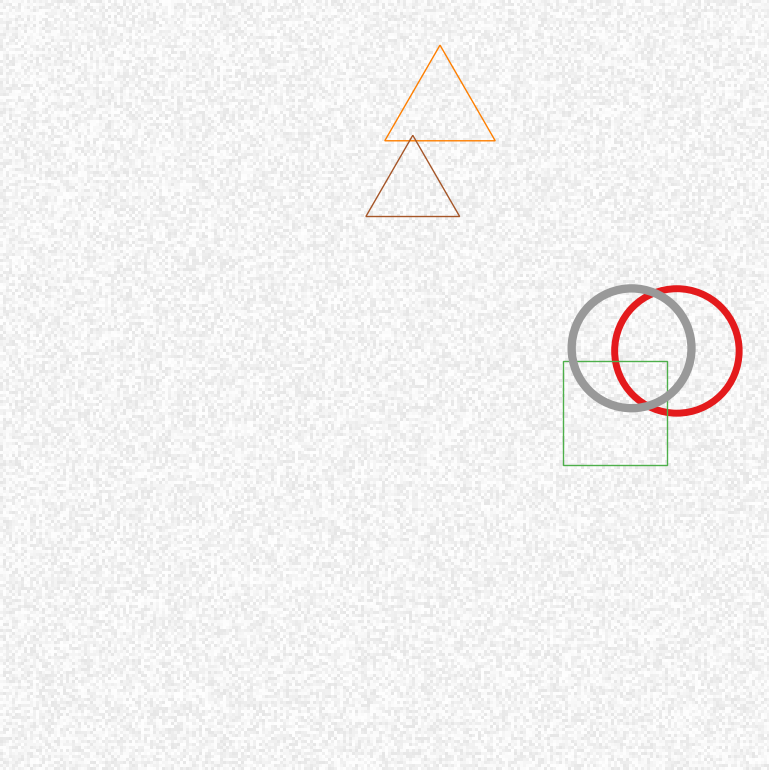[{"shape": "circle", "thickness": 2.5, "radius": 0.4, "center": [0.879, 0.544]}, {"shape": "square", "thickness": 0.5, "radius": 0.34, "center": [0.799, 0.464]}, {"shape": "triangle", "thickness": 0.5, "radius": 0.41, "center": [0.571, 0.859]}, {"shape": "triangle", "thickness": 0.5, "radius": 0.35, "center": [0.536, 0.754]}, {"shape": "circle", "thickness": 3, "radius": 0.39, "center": [0.82, 0.548]}]